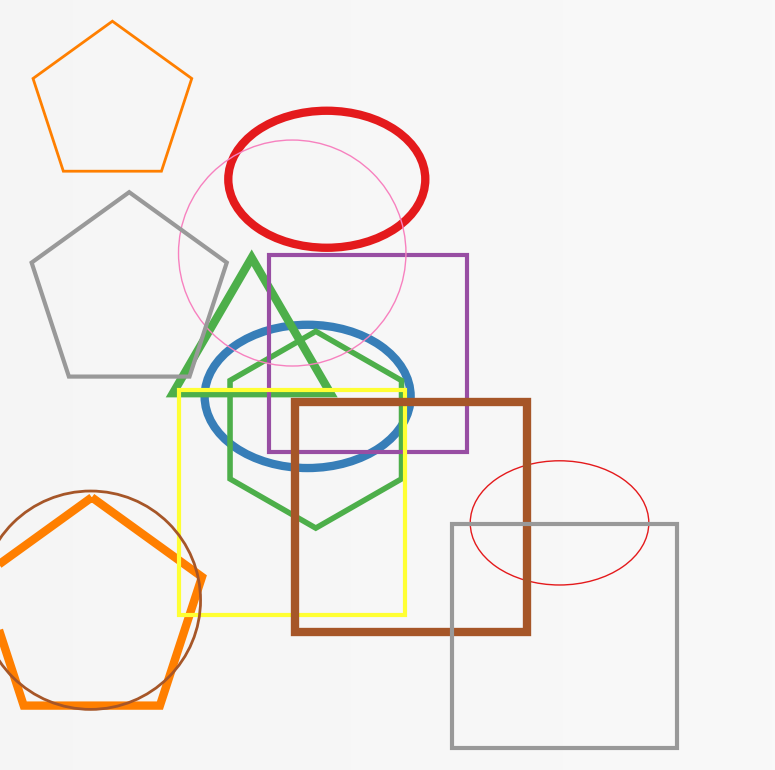[{"shape": "oval", "thickness": 0.5, "radius": 0.58, "center": [0.722, 0.321]}, {"shape": "oval", "thickness": 3, "radius": 0.64, "center": [0.422, 0.767]}, {"shape": "oval", "thickness": 3, "radius": 0.66, "center": [0.397, 0.485]}, {"shape": "hexagon", "thickness": 2, "radius": 0.64, "center": [0.407, 0.442]}, {"shape": "triangle", "thickness": 3, "radius": 0.59, "center": [0.325, 0.548]}, {"shape": "square", "thickness": 1.5, "radius": 0.64, "center": [0.475, 0.541]}, {"shape": "pentagon", "thickness": 3, "radius": 0.75, "center": [0.118, 0.205]}, {"shape": "pentagon", "thickness": 1, "radius": 0.54, "center": [0.145, 0.865]}, {"shape": "square", "thickness": 1.5, "radius": 0.73, "center": [0.377, 0.347]}, {"shape": "circle", "thickness": 1, "radius": 0.71, "center": [0.117, 0.221]}, {"shape": "square", "thickness": 3, "radius": 0.75, "center": [0.53, 0.329]}, {"shape": "circle", "thickness": 0.5, "radius": 0.73, "center": [0.377, 0.671]}, {"shape": "pentagon", "thickness": 1.5, "radius": 0.66, "center": [0.167, 0.618]}, {"shape": "square", "thickness": 1.5, "radius": 0.73, "center": [0.728, 0.174]}]